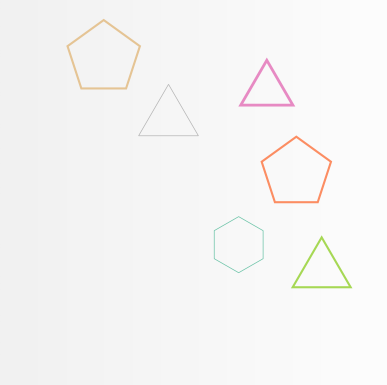[{"shape": "hexagon", "thickness": 0.5, "radius": 0.36, "center": [0.616, 0.364]}, {"shape": "pentagon", "thickness": 1.5, "radius": 0.47, "center": [0.765, 0.551]}, {"shape": "triangle", "thickness": 2, "radius": 0.39, "center": [0.689, 0.766]}, {"shape": "triangle", "thickness": 1.5, "radius": 0.43, "center": [0.83, 0.297]}, {"shape": "pentagon", "thickness": 1.5, "radius": 0.49, "center": [0.268, 0.85]}, {"shape": "triangle", "thickness": 0.5, "radius": 0.45, "center": [0.435, 0.692]}]